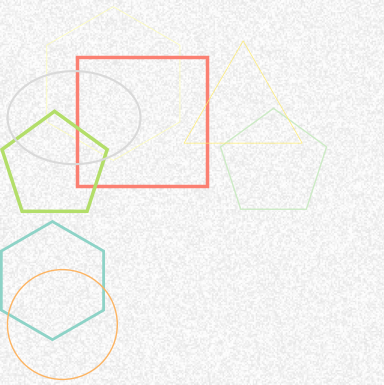[{"shape": "hexagon", "thickness": 2, "radius": 0.77, "center": [0.136, 0.271]}, {"shape": "hexagon", "thickness": 0.5, "radius": 1.0, "center": [0.294, 0.783]}, {"shape": "square", "thickness": 2.5, "radius": 0.84, "center": [0.369, 0.685]}, {"shape": "circle", "thickness": 1, "radius": 0.71, "center": [0.162, 0.157]}, {"shape": "pentagon", "thickness": 2.5, "radius": 0.72, "center": [0.142, 0.567]}, {"shape": "oval", "thickness": 1.5, "radius": 0.86, "center": [0.192, 0.694]}, {"shape": "pentagon", "thickness": 1, "radius": 0.72, "center": [0.71, 0.574]}, {"shape": "triangle", "thickness": 0.5, "radius": 0.89, "center": [0.632, 0.717]}]